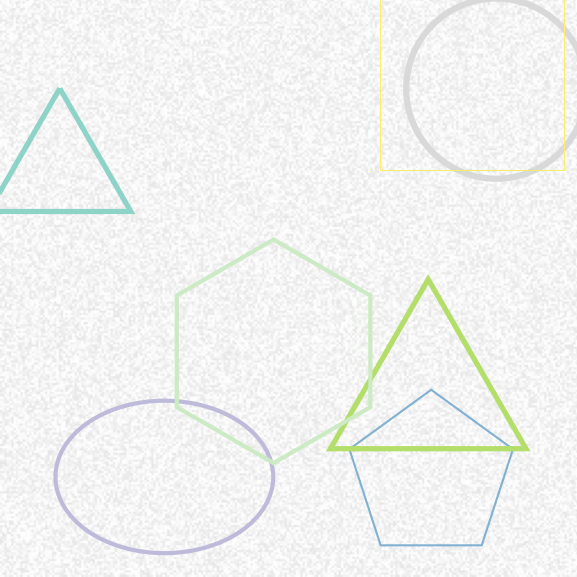[{"shape": "triangle", "thickness": 2.5, "radius": 0.71, "center": [0.103, 0.704]}, {"shape": "oval", "thickness": 2, "radius": 0.94, "center": [0.285, 0.173]}, {"shape": "pentagon", "thickness": 1, "radius": 0.74, "center": [0.747, 0.175]}, {"shape": "triangle", "thickness": 2.5, "radius": 0.98, "center": [0.741, 0.32]}, {"shape": "circle", "thickness": 3, "radius": 0.78, "center": [0.859, 0.846]}, {"shape": "hexagon", "thickness": 2, "radius": 0.97, "center": [0.474, 0.391]}, {"shape": "square", "thickness": 0.5, "radius": 0.8, "center": [0.817, 0.864]}]